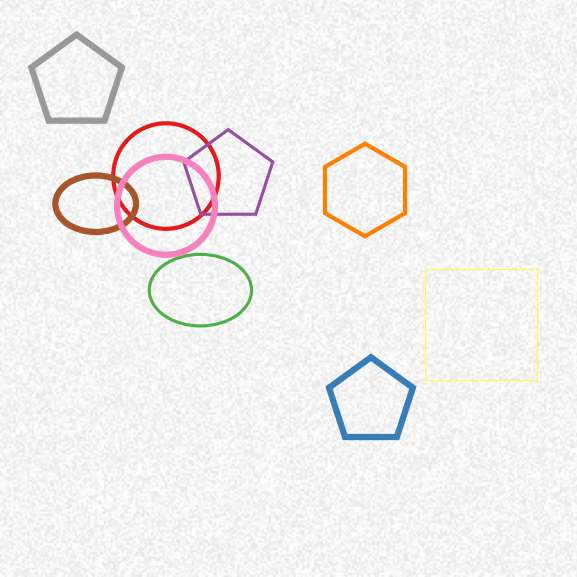[{"shape": "circle", "thickness": 2, "radius": 0.46, "center": [0.287, 0.694]}, {"shape": "pentagon", "thickness": 3, "radius": 0.38, "center": [0.642, 0.304]}, {"shape": "oval", "thickness": 1.5, "radius": 0.44, "center": [0.347, 0.497]}, {"shape": "pentagon", "thickness": 1.5, "radius": 0.4, "center": [0.395, 0.694]}, {"shape": "hexagon", "thickness": 2, "radius": 0.4, "center": [0.632, 0.67]}, {"shape": "square", "thickness": 0.5, "radius": 0.48, "center": [0.833, 0.437]}, {"shape": "oval", "thickness": 3, "radius": 0.35, "center": [0.166, 0.646]}, {"shape": "circle", "thickness": 3, "radius": 0.42, "center": [0.287, 0.643]}, {"shape": "pentagon", "thickness": 3, "radius": 0.41, "center": [0.133, 0.857]}]